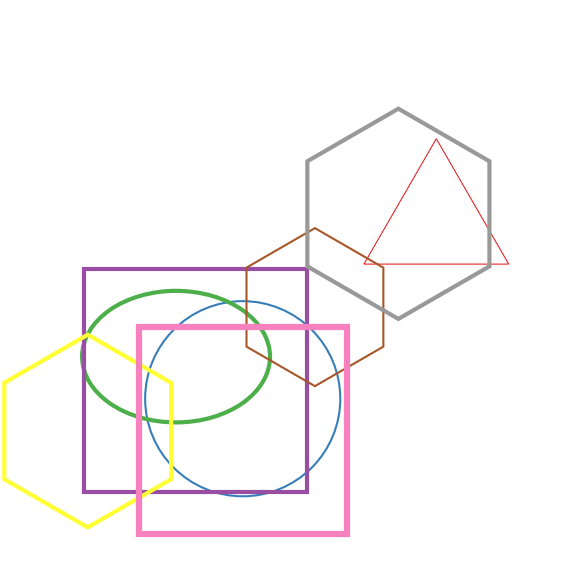[{"shape": "triangle", "thickness": 0.5, "radius": 0.72, "center": [0.756, 0.614]}, {"shape": "circle", "thickness": 1, "radius": 0.84, "center": [0.42, 0.309]}, {"shape": "oval", "thickness": 2, "radius": 0.81, "center": [0.305, 0.382]}, {"shape": "square", "thickness": 2, "radius": 0.96, "center": [0.338, 0.34]}, {"shape": "hexagon", "thickness": 2, "radius": 0.83, "center": [0.152, 0.253]}, {"shape": "hexagon", "thickness": 1, "radius": 0.68, "center": [0.545, 0.467]}, {"shape": "square", "thickness": 3, "radius": 0.9, "center": [0.421, 0.253]}, {"shape": "hexagon", "thickness": 2, "radius": 0.91, "center": [0.69, 0.629]}]